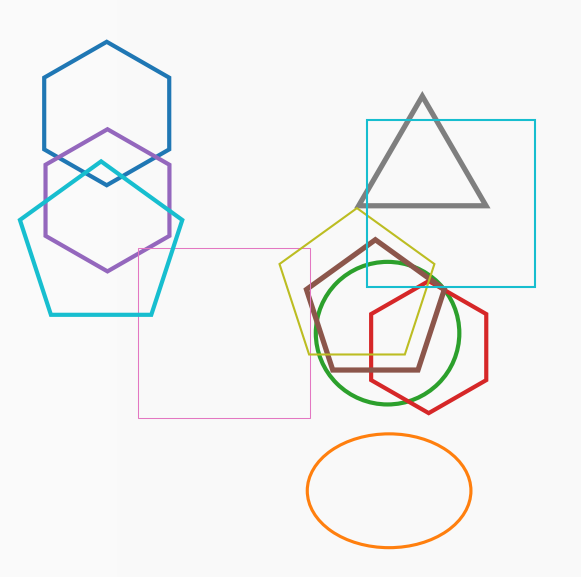[{"shape": "hexagon", "thickness": 2, "radius": 0.62, "center": [0.184, 0.803]}, {"shape": "oval", "thickness": 1.5, "radius": 0.7, "center": [0.669, 0.149]}, {"shape": "circle", "thickness": 2, "radius": 0.62, "center": [0.667, 0.422]}, {"shape": "hexagon", "thickness": 2, "radius": 0.57, "center": [0.738, 0.398]}, {"shape": "hexagon", "thickness": 2, "radius": 0.62, "center": [0.185, 0.652]}, {"shape": "pentagon", "thickness": 2.5, "radius": 0.62, "center": [0.646, 0.459]}, {"shape": "square", "thickness": 0.5, "radius": 0.74, "center": [0.386, 0.423]}, {"shape": "triangle", "thickness": 2.5, "radius": 0.63, "center": [0.727, 0.706]}, {"shape": "pentagon", "thickness": 1, "radius": 0.7, "center": [0.614, 0.499]}, {"shape": "pentagon", "thickness": 2, "radius": 0.73, "center": [0.174, 0.573]}, {"shape": "square", "thickness": 1, "radius": 0.72, "center": [0.776, 0.647]}]